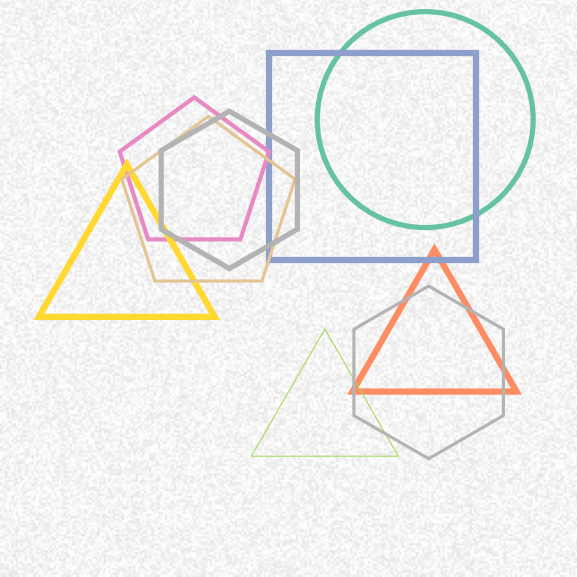[{"shape": "circle", "thickness": 2.5, "radius": 0.93, "center": [0.736, 0.792]}, {"shape": "triangle", "thickness": 3, "radius": 0.82, "center": [0.752, 0.403]}, {"shape": "square", "thickness": 3, "radius": 0.89, "center": [0.645, 0.728]}, {"shape": "pentagon", "thickness": 2, "radius": 0.68, "center": [0.336, 0.695]}, {"shape": "triangle", "thickness": 0.5, "radius": 0.73, "center": [0.563, 0.283]}, {"shape": "triangle", "thickness": 3, "radius": 0.88, "center": [0.22, 0.538]}, {"shape": "pentagon", "thickness": 1.5, "radius": 0.79, "center": [0.361, 0.64]}, {"shape": "hexagon", "thickness": 1.5, "radius": 0.75, "center": [0.742, 0.354]}, {"shape": "hexagon", "thickness": 2.5, "radius": 0.68, "center": [0.397, 0.67]}]